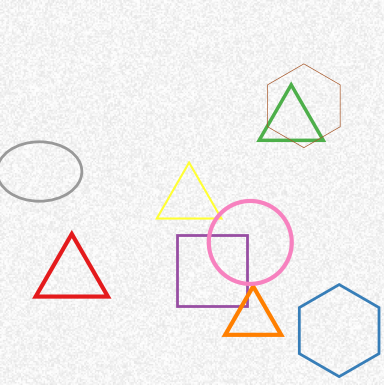[{"shape": "triangle", "thickness": 3, "radius": 0.54, "center": [0.186, 0.284]}, {"shape": "hexagon", "thickness": 2, "radius": 0.6, "center": [0.881, 0.141]}, {"shape": "triangle", "thickness": 2.5, "radius": 0.48, "center": [0.756, 0.684]}, {"shape": "square", "thickness": 2, "radius": 0.46, "center": [0.551, 0.296]}, {"shape": "triangle", "thickness": 3, "radius": 0.42, "center": [0.658, 0.172]}, {"shape": "triangle", "thickness": 1.5, "radius": 0.48, "center": [0.491, 0.481]}, {"shape": "hexagon", "thickness": 0.5, "radius": 0.54, "center": [0.789, 0.725]}, {"shape": "circle", "thickness": 3, "radius": 0.54, "center": [0.65, 0.37]}, {"shape": "oval", "thickness": 2, "radius": 0.55, "center": [0.102, 0.555]}]